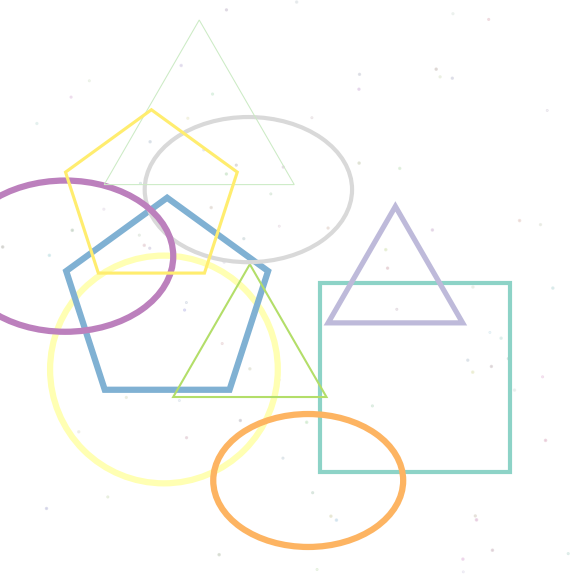[{"shape": "square", "thickness": 2, "radius": 0.82, "center": [0.719, 0.346]}, {"shape": "circle", "thickness": 3, "radius": 0.99, "center": [0.284, 0.359]}, {"shape": "triangle", "thickness": 2.5, "radius": 0.67, "center": [0.685, 0.507]}, {"shape": "pentagon", "thickness": 3, "radius": 0.92, "center": [0.289, 0.473]}, {"shape": "oval", "thickness": 3, "radius": 0.82, "center": [0.534, 0.167]}, {"shape": "triangle", "thickness": 1, "radius": 0.77, "center": [0.433, 0.388]}, {"shape": "oval", "thickness": 2, "radius": 0.9, "center": [0.43, 0.671]}, {"shape": "oval", "thickness": 3, "radius": 0.94, "center": [0.113, 0.556]}, {"shape": "triangle", "thickness": 0.5, "radius": 0.95, "center": [0.345, 0.774]}, {"shape": "pentagon", "thickness": 1.5, "radius": 0.78, "center": [0.262, 0.653]}]